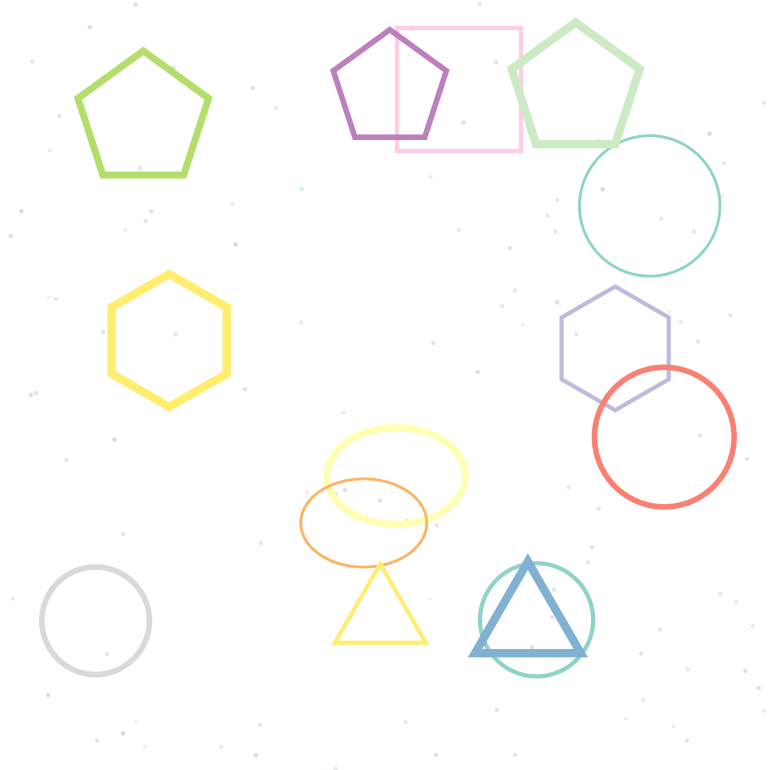[{"shape": "circle", "thickness": 1.5, "radius": 0.37, "center": [0.697, 0.195]}, {"shape": "circle", "thickness": 1, "radius": 0.46, "center": [0.844, 0.733]}, {"shape": "oval", "thickness": 2.5, "radius": 0.45, "center": [0.514, 0.382]}, {"shape": "hexagon", "thickness": 1.5, "radius": 0.4, "center": [0.799, 0.548]}, {"shape": "circle", "thickness": 2, "radius": 0.45, "center": [0.863, 0.432]}, {"shape": "triangle", "thickness": 3, "radius": 0.4, "center": [0.686, 0.191]}, {"shape": "oval", "thickness": 1, "radius": 0.41, "center": [0.472, 0.321]}, {"shape": "pentagon", "thickness": 2.5, "radius": 0.45, "center": [0.186, 0.845]}, {"shape": "square", "thickness": 1.5, "radius": 0.4, "center": [0.596, 0.884]}, {"shape": "circle", "thickness": 2, "radius": 0.35, "center": [0.124, 0.194]}, {"shape": "pentagon", "thickness": 2, "radius": 0.39, "center": [0.506, 0.884]}, {"shape": "pentagon", "thickness": 3, "radius": 0.44, "center": [0.748, 0.883]}, {"shape": "hexagon", "thickness": 3, "radius": 0.43, "center": [0.22, 0.558]}, {"shape": "triangle", "thickness": 1.5, "radius": 0.34, "center": [0.494, 0.199]}]